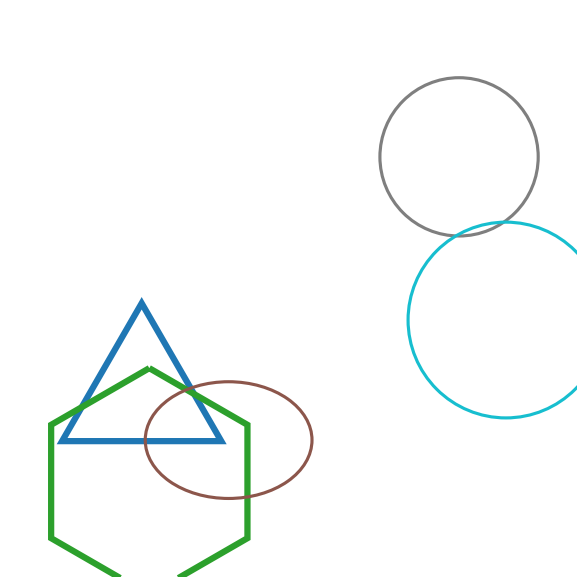[{"shape": "triangle", "thickness": 3, "radius": 0.8, "center": [0.245, 0.315]}, {"shape": "hexagon", "thickness": 3, "radius": 0.98, "center": [0.259, 0.165]}, {"shape": "oval", "thickness": 1.5, "radius": 0.72, "center": [0.396, 0.237]}, {"shape": "circle", "thickness": 1.5, "radius": 0.69, "center": [0.795, 0.728]}, {"shape": "circle", "thickness": 1.5, "radius": 0.85, "center": [0.876, 0.445]}]